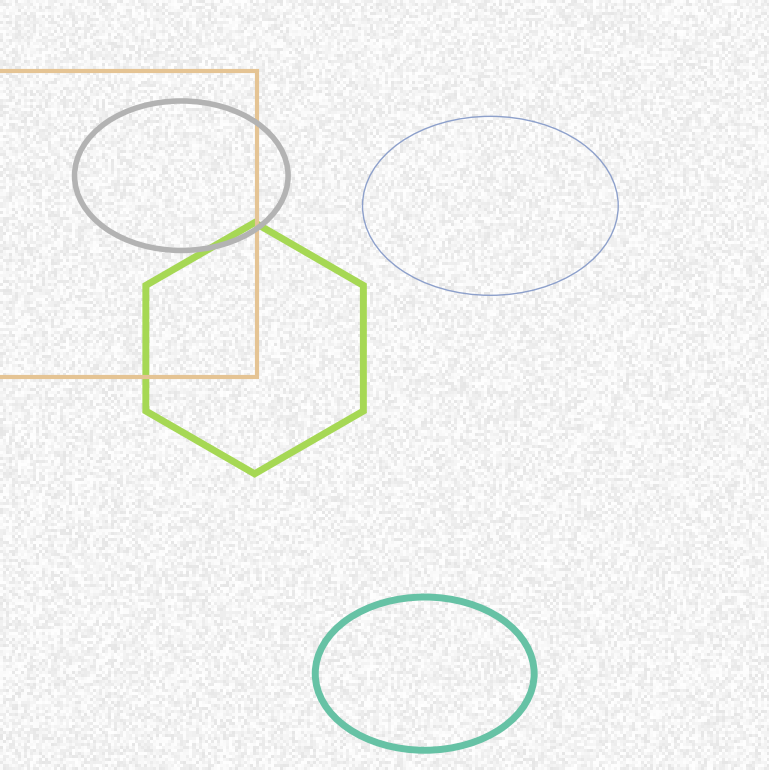[{"shape": "oval", "thickness": 2.5, "radius": 0.71, "center": [0.552, 0.125]}, {"shape": "oval", "thickness": 0.5, "radius": 0.83, "center": [0.637, 0.733]}, {"shape": "hexagon", "thickness": 2.5, "radius": 0.82, "center": [0.331, 0.548]}, {"shape": "square", "thickness": 1.5, "radius": 0.99, "center": [0.135, 0.709]}, {"shape": "oval", "thickness": 2, "radius": 0.69, "center": [0.235, 0.772]}]